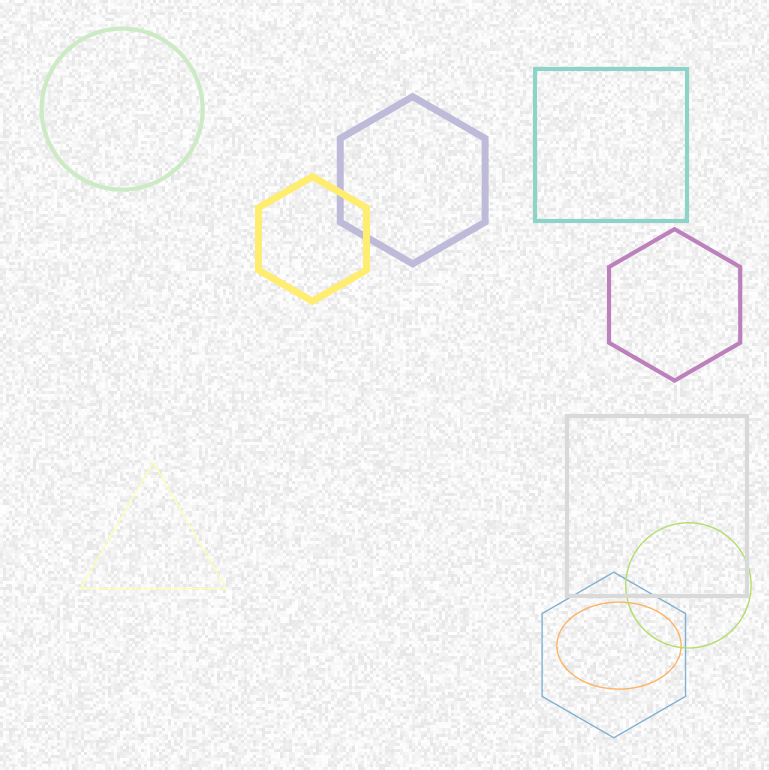[{"shape": "square", "thickness": 1.5, "radius": 0.49, "center": [0.794, 0.812]}, {"shape": "triangle", "thickness": 0.5, "radius": 0.55, "center": [0.199, 0.29]}, {"shape": "hexagon", "thickness": 2.5, "radius": 0.54, "center": [0.536, 0.766]}, {"shape": "hexagon", "thickness": 0.5, "radius": 0.54, "center": [0.797, 0.149]}, {"shape": "oval", "thickness": 0.5, "radius": 0.4, "center": [0.804, 0.162]}, {"shape": "circle", "thickness": 0.5, "radius": 0.41, "center": [0.894, 0.24]}, {"shape": "square", "thickness": 1.5, "radius": 0.59, "center": [0.854, 0.342]}, {"shape": "hexagon", "thickness": 1.5, "radius": 0.49, "center": [0.876, 0.604]}, {"shape": "circle", "thickness": 1.5, "radius": 0.52, "center": [0.159, 0.858]}, {"shape": "hexagon", "thickness": 2.5, "radius": 0.4, "center": [0.406, 0.69]}]